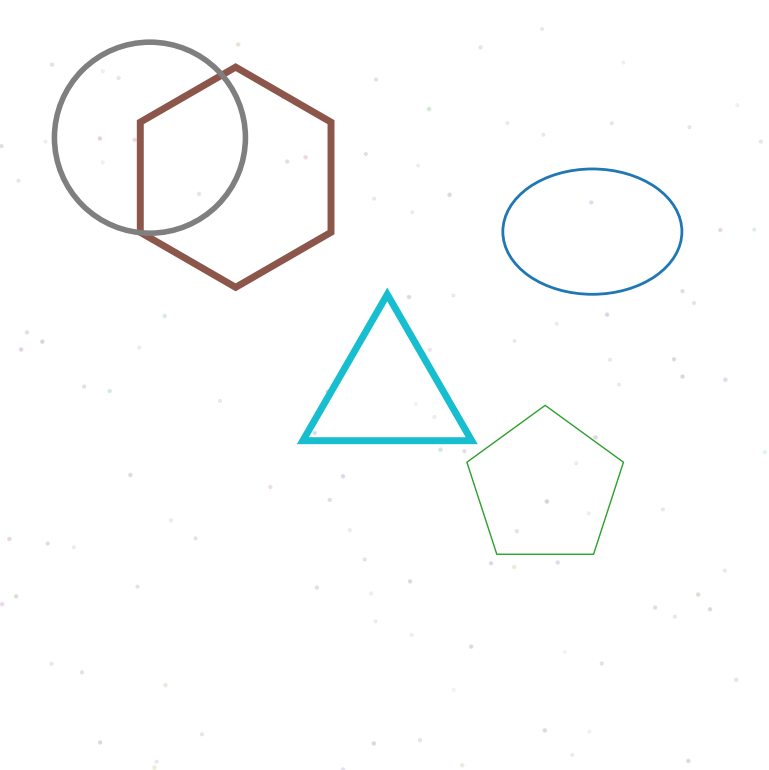[{"shape": "oval", "thickness": 1, "radius": 0.58, "center": [0.769, 0.699]}, {"shape": "pentagon", "thickness": 0.5, "radius": 0.53, "center": [0.708, 0.367]}, {"shape": "hexagon", "thickness": 2.5, "radius": 0.72, "center": [0.306, 0.77]}, {"shape": "circle", "thickness": 2, "radius": 0.62, "center": [0.195, 0.821]}, {"shape": "triangle", "thickness": 2.5, "radius": 0.63, "center": [0.503, 0.491]}]